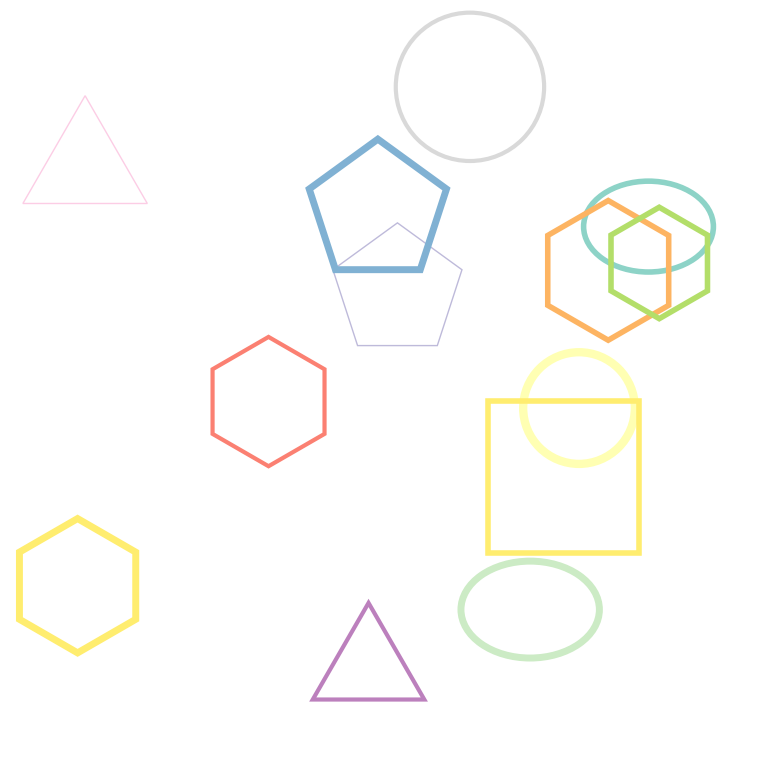[{"shape": "oval", "thickness": 2, "radius": 0.42, "center": [0.842, 0.706]}, {"shape": "circle", "thickness": 3, "radius": 0.36, "center": [0.752, 0.47]}, {"shape": "pentagon", "thickness": 0.5, "radius": 0.44, "center": [0.516, 0.622]}, {"shape": "hexagon", "thickness": 1.5, "radius": 0.42, "center": [0.349, 0.478]}, {"shape": "pentagon", "thickness": 2.5, "radius": 0.47, "center": [0.491, 0.726]}, {"shape": "hexagon", "thickness": 2, "radius": 0.45, "center": [0.79, 0.649]}, {"shape": "hexagon", "thickness": 2, "radius": 0.36, "center": [0.856, 0.658]}, {"shape": "triangle", "thickness": 0.5, "radius": 0.47, "center": [0.111, 0.782]}, {"shape": "circle", "thickness": 1.5, "radius": 0.48, "center": [0.61, 0.887]}, {"shape": "triangle", "thickness": 1.5, "radius": 0.42, "center": [0.479, 0.133]}, {"shape": "oval", "thickness": 2.5, "radius": 0.45, "center": [0.689, 0.208]}, {"shape": "hexagon", "thickness": 2.5, "radius": 0.44, "center": [0.101, 0.239]}, {"shape": "square", "thickness": 2, "radius": 0.49, "center": [0.732, 0.38]}]